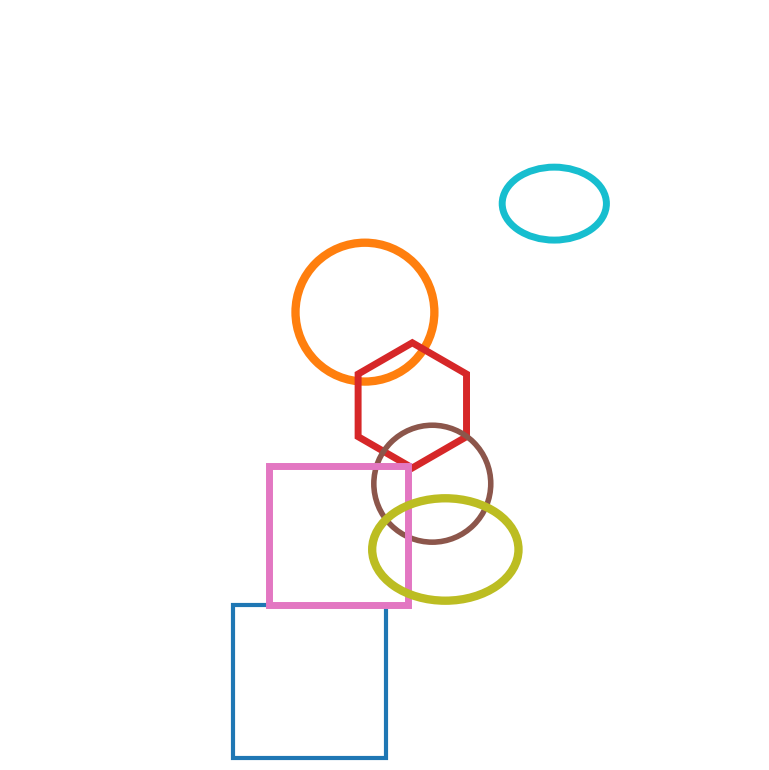[{"shape": "square", "thickness": 1.5, "radius": 0.5, "center": [0.402, 0.115]}, {"shape": "circle", "thickness": 3, "radius": 0.45, "center": [0.474, 0.595]}, {"shape": "hexagon", "thickness": 2.5, "radius": 0.41, "center": [0.535, 0.474]}, {"shape": "circle", "thickness": 2, "radius": 0.38, "center": [0.561, 0.372]}, {"shape": "square", "thickness": 2.5, "radius": 0.45, "center": [0.44, 0.304]}, {"shape": "oval", "thickness": 3, "radius": 0.48, "center": [0.578, 0.286]}, {"shape": "oval", "thickness": 2.5, "radius": 0.34, "center": [0.72, 0.736]}]